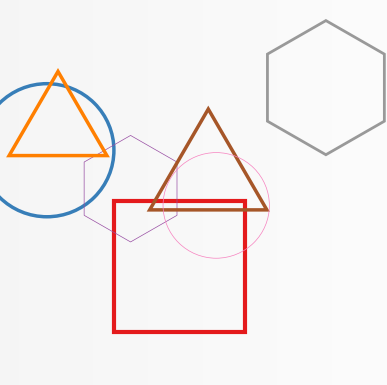[{"shape": "square", "thickness": 3, "radius": 0.85, "center": [0.463, 0.307]}, {"shape": "circle", "thickness": 2.5, "radius": 0.86, "center": [0.121, 0.61]}, {"shape": "hexagon", "thickness": 0.5, "radius": 0.69, "center": [0.337, 0.51]}, {"shape": "triangle", "thickness": 2.5, "radius": 0.73, "center": [0.15, 0.669]}, {"shape": "triangle", "thickness": 2.5, "radius": 0.87, "center": [0.537, 0.542]}, {"shape": "circle", "thickness": 0.5, "radius": 0.69, "center": [0.558, 0.466]}, {"shape": "hexagon", "thickness": 2, "radius": 0.87, "center": [0.841, 0.772]}]